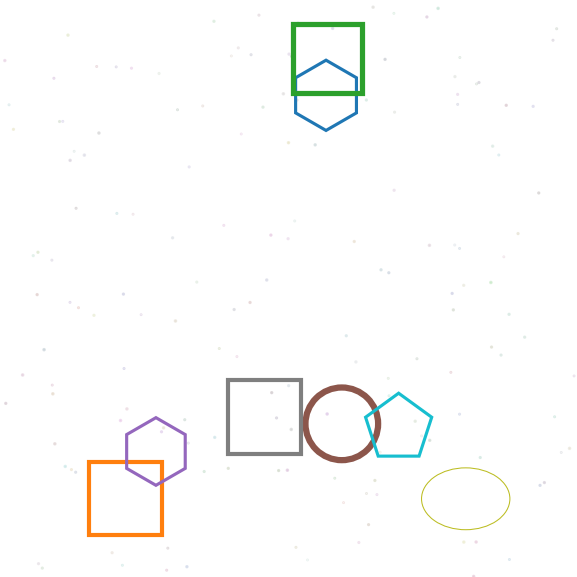[{"shape": "hexagon", "thickness": 1.5, "radius": 0.3, "center": [0.565, 0.834]}, {"shape": "square", "thickness": 2, "radius": 0.32, "center": [0.217, 0.136]}, {"shape": "square", "thickness": 2.5, "radius": 0.3, "center": [0.567, 0.899]}, {"shape": "hexagon", "thickness": 1.5, "radius": 0.29, "center": [0.27, 0.217]}, {"shape": "circle", "thickness": 3, "radius": 0.31, "center": [0.592, 0.265]}, {"shape": "square", "thickness": 2, "radius": 0.32, "center": [0.458, 0.277]}, {"shape": "oval", "thickness": 0.5, "radius": 0.38, "center": [0.806, 0.135]}, {"shape": "pentagon", "thickness": 1.5, "radius": 0.3, "center": [0.69, 0.258]}]